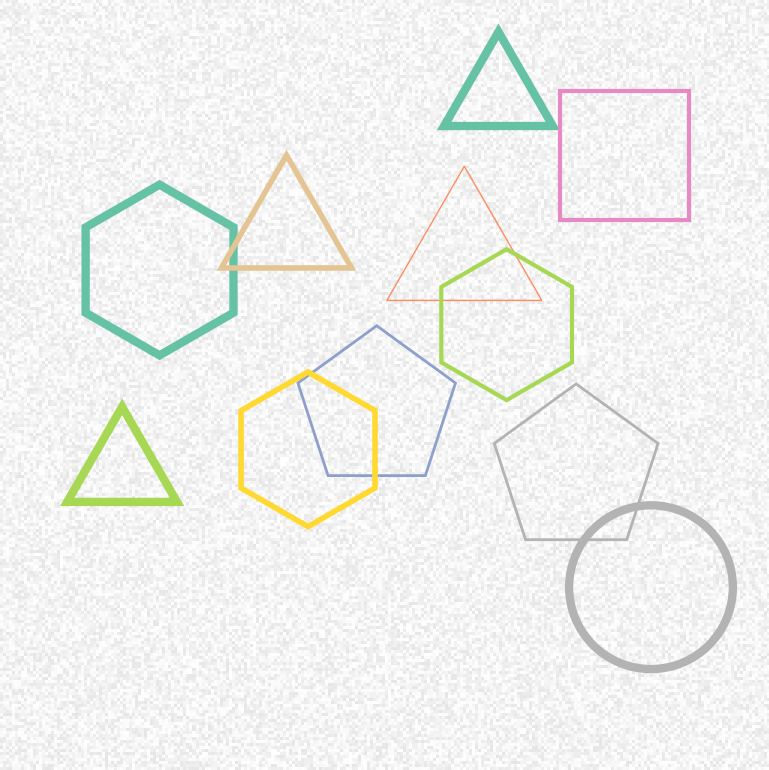[{"shape": "hexagon", "thickness": 3, "radius": 0.55, "center": [0.207, 0.649]}, {"shape": "triangle", "thickness": 3, "radius": 0.41, "center": [0.647, 0.877]}, {"shape": "triangle", "thickness": 0.5, "radius": 0.58, "center": [0.603, 0.668]}, {"shape": "pentagon", "thickness": 1, "radius": 0.54, "center": [0.489, 0.469]}, {"shape": "square", "thickness": 1.5, "radius": 0.42, "center": [0.811, 0.798]}, {"shape": "hexagon", "thickness": 1.5, "radius": 0.49, "center": [0.658, 0.578]}, {"shape": "triangle", "thickness": 3, "radius": 0.41, "center": [0.159, 0.389]}, {"shape": "hexagon", "thickness": 2, "radius": 0.5, "center": [0.4, 0.416]}, {"shape": "triangle", "thickness": 2, "radius": 0.49, "center": [0.372, 0.701]}, {"shape": "pentagon", "thickness": 1, "radius": 0.56, "center": [0.748, 0.39]}, {"shape": "circle", "thickness": 3, "radius": 0.53, "center": [0.845, 0.237]}]